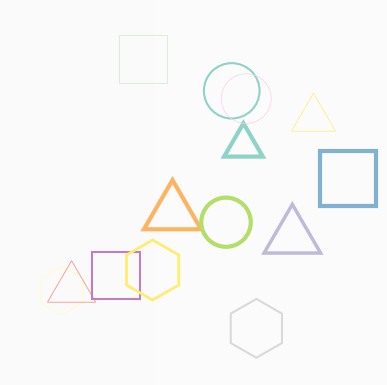[{"shape": "circle", "thickness": 1.5, "radius": 0.36, "center": [0.598, 0.764]}, {"shape": "triangle", "thickness": 3, "radius": 0.29, "center": [0.628, 0.622]}, {"shape": "hexagon", "thickness": 0.5, "radius": 0.32, "center": [0.16, 0.245]}, {"shape": "triangle", "thickness": 2.5, "radius": 0.42, "center": [0.754, 0.385]}, {"shape": "triangle", "thickness": 0.5, "radius": 0.36, "center": [0.185, 0.251]}, {"shape": "square", "thickness": 3, "radius": 0.36, "center": [0.898, 0.537]}, {"shape": "triangle", "thickness": 3, "radius": 0.43, "center": [0.445, 0.447]}, {"shape": "circle", "thickness": 3, "radius": 0.32, "center": [0.583, 0.423]}, {"shape": "circle", "thickness": 0.5, "radius": 0.32, "center": [0.635, 0.744]}, {"shape": "hexagon", "thickness": 1.5, "radius": 0.38, "center": [0.662, 0.147]}, {"shape": "square", "thickness": 1.5, "radius": 0.31, "center": [0.3, 0.285]}, {"shape": "square", "thickness": 0.5, "radius": 0.31, "center": [0.37, 0.847]}, {"shape": "hexagon", "thickness": 2, "radius": 0.39, "center": [0.394, 0.299]}, {"shape": "triangle", "thickness": 0.5, "radius": 0.33, "center": [0.809, 0.692]}]